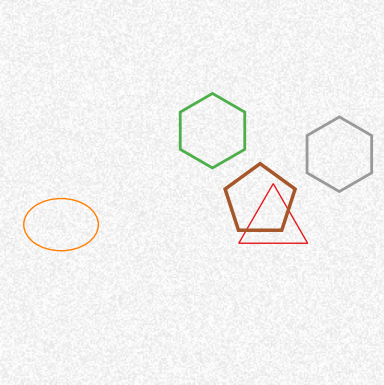[{"shape": "triangle", "thickness": 1, "radius": 0.52, "center": [0.71, 0.42]}, {"shape": "hexagon", "thickness": 2, "radius": 0.48, "center": [0.552, 0.66]}, {"shape": "oval", "thickness": 1, "radius": 0.48, "center": [0.159, 0.417]}, {"shape": "pentagon", "thickness": 2.5, "radius": 0.48, "center": [0.676, 0.479]}, {"shape": "hexagon", "thickness": 2, "radius": 0.48, "center": [0.881, 0.599]}]